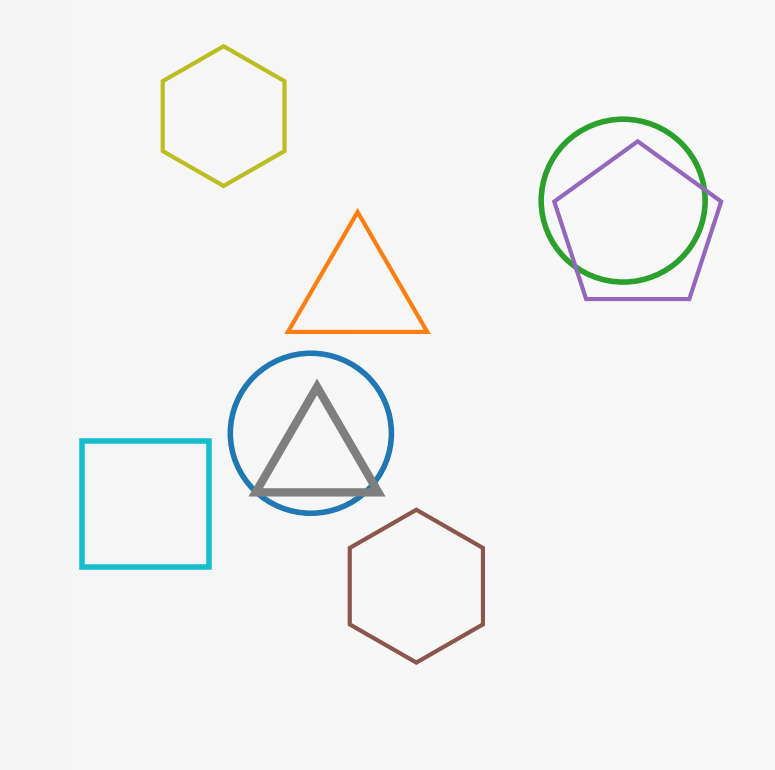[{"shape": "circle", "thickness": 2, "radius": 0.52, "center": [0.401, 0.437]}, {"shape": "triangle", "thickness": 1.5, "radius": 0.52, "center": [0.461, 0.621]}, {"shape": "circle", "thickness": 2, "radius": 0.53, "center": [0.804, 0.739]}, {"shape": "pentagon", "thickness": 1.5, "radius": 0.57, "center": [0.823, 0.703]}, {"shape": "hexagon", "thickness": 1.5, "radius": 0.5, "center": [0.537, 0.239]}, {"shape": "triangle", "thickness": 3, "radius": 0.46, "center": [0.409, 0.406]}, {"shape": "hexagon", "thickness": 1.5, "radius": 0.45, "center": [0.289, 0.849]}, {"shape": "square", "thickness": 2, "radius": 0.41, "center": [0.188, 0.346]}]